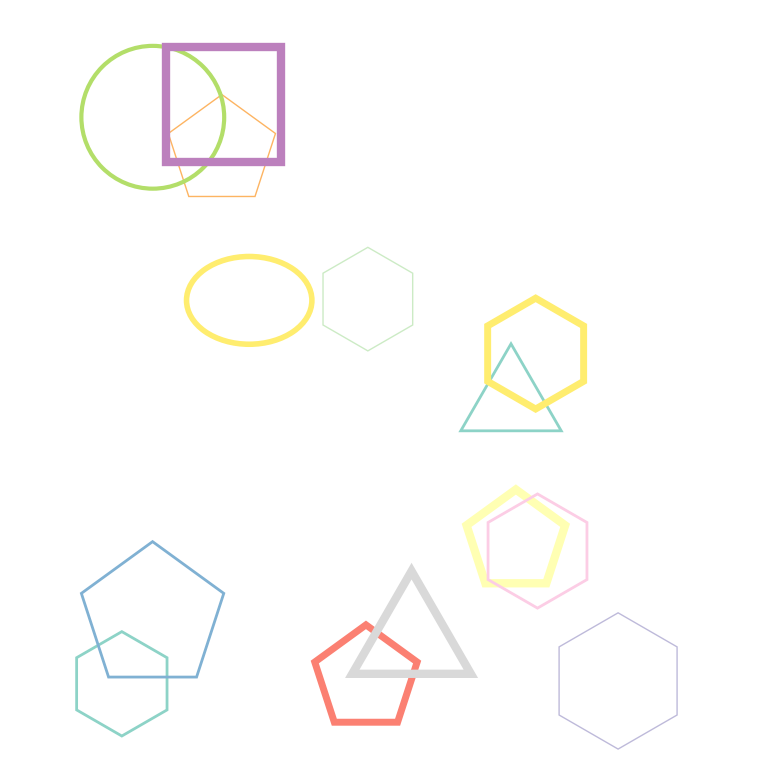[{"shape": "hexagon", "thickness": 1, "radius": 0.34, "center": [0.158, 0.112]}, {"shape": "triangle", "thickness": 1, "radius": 0.38, "center": [0.664, 0.478]}, {"shape": "pentagon", "thickness": 3, "radius": 0.34, "center": [0.67, 0.297]}, {"shape": "hexagon", "thickness": 0.5, "radius": 0.44, "center": [0.803, 0.116]}, {"shape": "pentagon", "thickness": 2.5, "radius": 0.35, "center": [0.475, 0.119]}, {"shape": "pentagon", "thickness": 1, "radius": 0.49, "center": [0.198, 0.199]}, {"shape": "pentagon", "thickness": 0.5, "radius": 0.37, "center": [0.288, 0.804]}, {"shape": "circle", "thickness": 1.5, "radius": 0.46, "center": [0.198, 0.848]}, {"shape": "hexagon", "thickness": 1, "radius": 0.37, "center": [0.698, 0.284]}, {"shape": "triangle", "thickness": 3, "radius": 0.44, "center": [0.534, 0.169]}, {"shape": "square", "thickness": 3, "radius": 0.37, "center": [0.29, 0.865]}, {"shape": "hexagon", "thickness": 0.5, "radius": 0.34, "center": [0.478, 0.612]}, {"shape": "oval", "thickness": 2, "radius": 0.41, "center": [0.324, 0.61]}, {"shape": "hexagon", "thickness": 2.5, "radius": 0.36, "center": [0.696, 0.541]}]